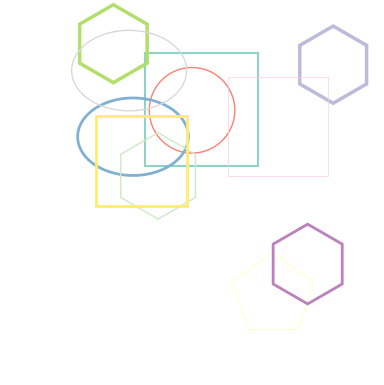[{"shape": "square", "thickness": 1.5, "radius": 0.73, "center": [0.523, 0.716]}, {"shape": "pentagon", "thickness": 0.5, "radius": 0.55, "center": [0.709, 0.234]}, {"shape": "hexagon", "thickness": 2.5, "radius": 0.5, "center": [0.865, 0.832]}, {"shape": "circle", "thickness": 1, "radius": 0.56, "center": [0.499, 0.714]}, {"shape": "oval", "thickness": 2, "radius": 0.72, "center": [0.345, 0.645]}, {"shape": "hexagon", "thickness": 2.5, "radius": 0.51, "center": [0.295, 0.887]}, {"shape": "square", "thickness": 0.5, "radius": 0.65, "center": [0.722, 0.671]}, {"shape": "oval", "thickness": 1, "radius": 0.75, "center": [0.335, 0.817]}, {"shape": "hexagon", "thickness": 2, "radius": 0.52, "center": [0.799, 0.314]}, {"shape": "hexagon", "thickness": 1, "radius": 0.56, "center": [0.411, 0.543]}, {"shape": "square", "thickness": 2, "radius": 0.59, "center": [0.368, 0.582]}]